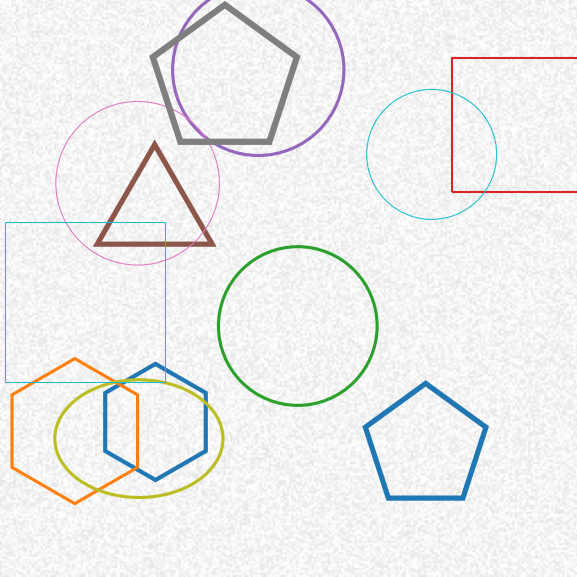[{"shape": "hexagon", "thickness": 2, "radius": 0.5, "center": [0.269, 0.268]}, {"shape": "pentagon", "thickness": 2.5, "radius": 0.55, "center": [0.737, 0.225]}, {"shape": "hexagon", "thickness": 1.5, "radius": 0.63, "center": [0.129, 0.253]}, {"shape": "circle", "thickness": 1.5, "radius": 0.69, "center": [0.516, 0.435]}, {"shape": "square", "thickness": 1, "radius": 0.58, "center": [0.898, 0.782]}, {"shape": "circle", "thickness": 1.5, "radius": 0.74, "center": [0.447, 0.878]}, {"shape": "triangle", "thickness": 2.5, "radius": 0.57, "center": [0.268, 0.634]}, {"shape": "circle", "thickness": 0.5, "radius": 0.71, "center": [0.238, 0.682]}, {"shape": "pentagon", "thickness": 3, "radius": 0.66, "center": [0.389, 0.86]}, {"shape": "oval", "thickness": 1.5, "radius": 0.73, "center": [0.241, 0.24]}, {"shape": "square", "thickness": 0.5, "radius": 0.69, "center": [0.147, 0.476]}, {"shape": "circle", "thickness": 0.5, "radius": 0.56, "center": [0.747, 0.732]}]